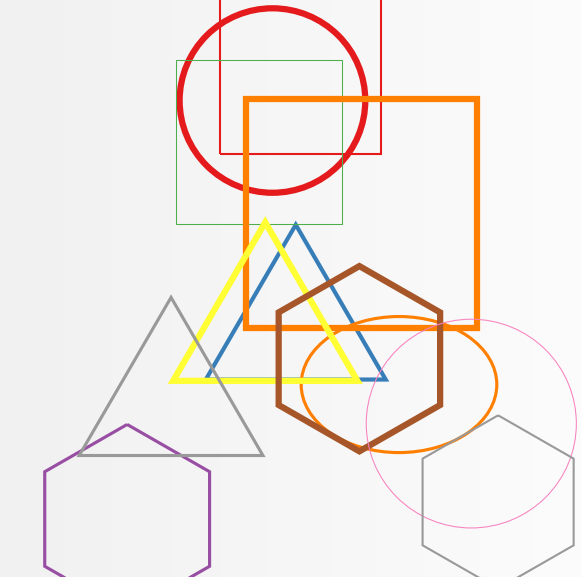[{"shape": "square", "thickness": 1, "radius": 0.69, "center": [0.516, 0.871]}, {"shape": "circle", "thickness": 3, "radius": 0.8, "center": [0.469, 0.825]}, {"shape": "triangle", "thickness": 2, "radius": 0.89, "center": [0.509, 0.431]}, {"shape": "square", "thickness": 0.5, "radius": 0.71, "center": [0.445, 0.753]}, {"shape": "hexagon", "thickness": 1.5, "radius": 0.82, "center": [0.219, 0.1]}, {"shape": "square", "thickness": 3, "radius": 0.99, "center": [0.622, 0.63]}, {"shape": "oval", "thickness": 1.5, "radius": 0.84, "center": [0.686, 0.333]}, {"shape": "triangle", "thickness": 3, "radius": 0.91, "center": [0.456, 0.431]}, {"shape": "hexagon", "thickness": 3, "radius": 0.8, "center": [0.618, 0.378]}, {"shape": "circle", "thickness": 0.5, "radius": 0.9, "center": [0.811, 0.266]}, {"shape": "triangle", "thickness": 1.5, "radius": 0.91, "center": [0.294, 0.302]}, {"shape": "hexagon", "thickness": 1, "radius": 0.75, "center": [0.857, 0.13]}]